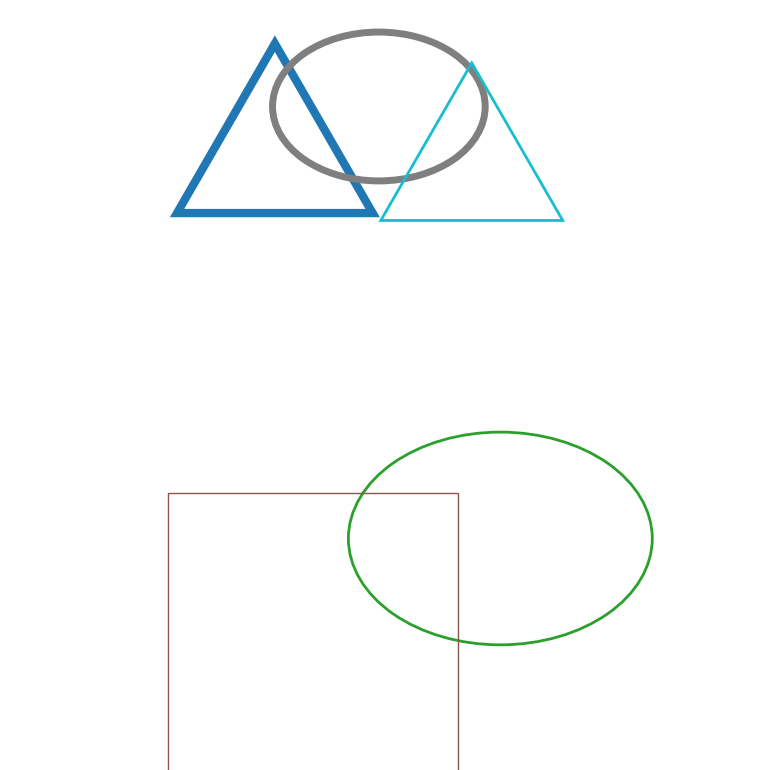[{"shape": "triangle", "thickness": 3, "radius": 0.73, "center": [0.357, 0.797]}, {"shape": "oval", "thickness": 1, "radius": 0.99, "center": [0.65, 0.301]}, {"shape": "square", "thickness": 0.5, "radius": 0.94, "center": [0.406, 0.172]}, {"shape": "oval", "thickness": 2.5, "radius": 0.69, "center": [0.492, 0.862]}, {"shape": "triangle", "thickness": 1, "radius": 0.68, "center": [0.613, 0.782]}]